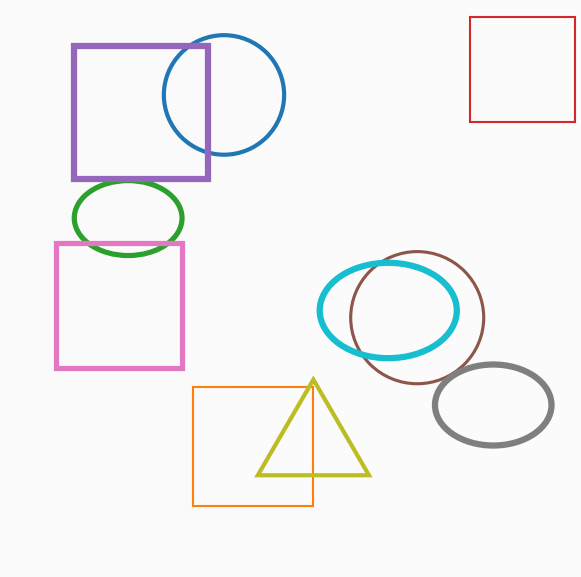[{"shape": "circle", "thickness": 2, "radius": 0.52, "center": [0.385, 0.835]}, {"shape": "square", "thickness": 1, "radius": 0.52, "center": [0.435, 0.226]}, {"shape": "oval", "thickness": 2.5, "radius": 0.46, "center": [0.22, 0.622]}, {"shape": "square", "thickness": 1, "radius": 0.45, "center": [0.898, 0.879]}, {"shape": "square", "thickness": 3, "radius": 0.58, "center": [0.242, 0.805]}, {"shape": "circle", "thickness": 1.5, "radius": 0.57, "center": [0.718, 0.449]}, {"shape": "square", "thickness": 2.5, "radius": 0.54, "center": [0.205, 0.47]}, {"shape": "oval", "thickness": 3, "radius": 0.5, "center": [0.849, 0.298]}, {"shape": "triangle", "thickness": 2, "radius": 0.55, "center": [0.539, 0.231]}, {"shape": "oval", "thickness": 3, "radius": 0.59, "center": [0.668, 0.461]}]